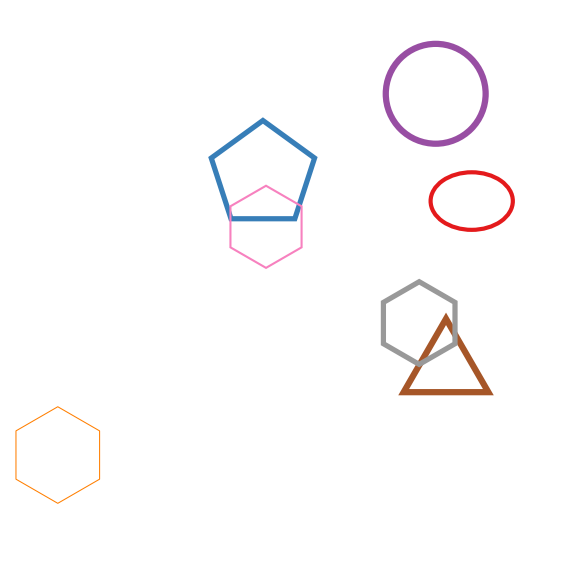[{"shape": "oval", "thickness": 2, "radius": 0.36, "center": [0.817, 0.651]}, {"shape": "pentagon", "thickness": 2.5, "radius": 0.47, "center": [0.455, 0.696]}, {"shape": "circle", "thickness": 3, "radius": 0.43, "center": [0.754, 0.837]}, {"shape": "hexagon", "thickness": 0.5, "radius": 0.42, "center": [0.1, 0.211]}, {"shape": "triangle", "thickness": 3, "radius": 0.42, "center": [0.772, 0.362]}, {"shape": "hexagon", "thickness": 1, "radius": 0.36, "center": [0.461, 0.606]}, {"shape": "hexagon", "thickness": 2.5, "radius": 0.36, "center": [0.726, 0.44]}]